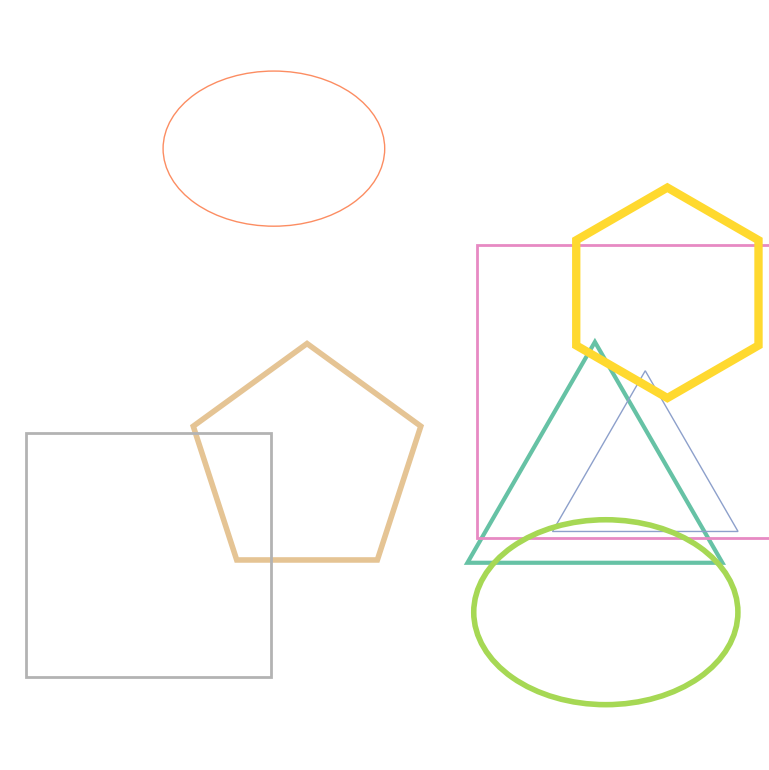[{"shape": "triangle", "thickness": 1.5, "radius": 0.96, "center": [0.773, 0.365]}, {"shape": "oval", "thickness": 0.5, "radius": 0.72, "center": [0.356, 0.807]}, {"shape": "triangle", "thickness": 0.5, "radius": 0.7, "center": [0.838, 0.379]}, {"shape": "square", "thickness": 1, "radius": 0.95, "center": [0.81, 0.492]}, {"shape": "oval", "thickness": 2, "radius": 0.86, "center": [0.787, 0.205]}, {"shape": "hexagon", "thickness": 3, "radius": 0.68, "center": [0.867, 0.62]}, {"shape": "pentagon", "thickness": 2, "radius": 0.78, "center": [0.399, 0.398]}, {"shape": "square", "thickness": 1, "radius": 0.79, "center": [0.193, 0.279]}]